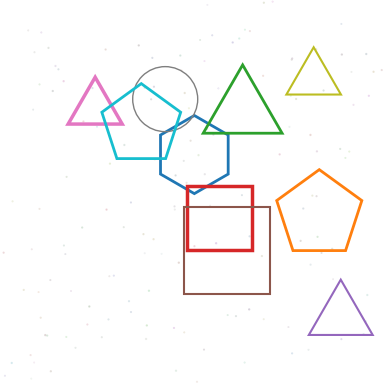[{"shape": "hexagon", "thickness": 2, "radius": 0.51, "center": [0.505, 0.599]}, {"shape": "pentagon", "thickness": 2, "radius": 0.58, "center": [0.829, 0.443]}, {"shape": "triangle", "thickness": 2, "radius": 0.59, "center": [0.63, 0.713]}, {"shape": "square", "thickness": 2.5, "radius": 0.42, "center": [0.57, 0.434]}, {"shape": "triangle", "thickness": 1.5, "radius": 0.48, "center": [0.885, 0.178]}, {"shape": "square", "thickness": 1.5, "radius": 0.56, "center": [0.59, 0.35]}, {"shape": "triangle", "thickness": 2.5, "radius": 0.41, "center": [0.247, 0.718]}, {"shape": "circle", "thickness": 1, "radius": 0.42, "center": [0.429, 0.743]}, {"shape": "triangle", "thickness": 1.5, "radius": 0.41, "center": [0.815, 0.795]}, {"shape": "pentagon", "thickness": 2, "radius": 0.54, "center": [0.367, 0.675]}]